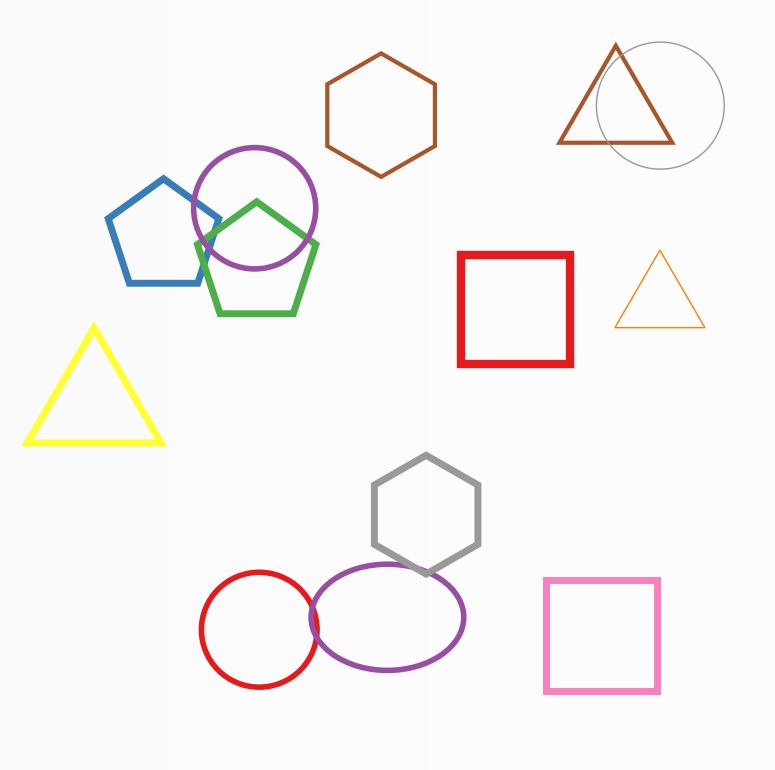[{"shape": "square", "thickness": 3, "radius": 0.35, "center": [0.665, 0.598]}, {"shape": "circle", "thickness": 2, "radius": 0.37, "center": [0.334, 0.182]}, {"shape": "pentagon", "thickness": 2.5, "radius": 0.38, "center": [0.211, 0.693]}, {"shape": "pentagon", "thickness": 2.5, "radius": 0.4, "center": [0.331, 0.658]}, {"shape": "oval", "thickness": 2, "radius": 0.49, "center": [0.5, 0.198]}, {"shape": "circle", "thickness": 2, "radius": 0.39, "center": [0.329, 0.73]}, {"shape": "triangle", "thickness": 0.5, "radius": 0.34, "center": [0.851, 0.608]}, {"shape": "triangle", "thickness": 2.5, "radius": 0.5, "center": [0.121, 0.475]}, {"shape": "hexagon", "thickness": 1.5, "radius": 0.4, "center": [0.492, 0.85]}, {"shape": "triangle", "thickness": 1.5, "radius": 0.42, "center": [0.795, 0.857]}, {"shape": "square", "thickness": 2.5, "radius": 0.36, "center": [0.776, 0.175]}, {"shape": "hexagon", "thickness": 2.5, "radius": 0.39, "center": [0.55, 0.332]}, {"shape": "circle", "thickness": 0.5, "radius": 0.41, "center": [0.852, 0.863]}]